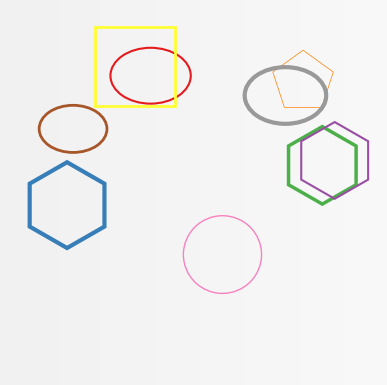[{"shape": "oval", "thickness": 1.5, "radius": 0.52, "center": [0.389, 0.803]}, {"shape": "hexagon", "thickness": 3, "radius": 0.56, "center": [0.173, 0.467]}, {"shape": "hexagon", "thickness": 2.5, "radius": 0.5, "center": [0.832, 0.571]}, {"shape": "hexagon", "thickness": 1.5, "radius": 0.5, "center": [0.864, 0.583]}, {"shape": "pentagon", "thickness": 0.5, "radius": 0.41, "center": [0.782, 0.788]}, {"shape": "square", "thickness": 2, "radius": 0.52, "center": [0.348, 0.827]}, {"shape": "oval", "thickness": 2, "radius": 0.44, "center": [0.189, 0.665]}, {"shape": "circle", "thickness": 1, "radius": 0.5, "center": [0.574, 0.339]}, {"shape": "oval", "thickness": 3, "radius": 0.53, "center": [0.737, 0.752]}]